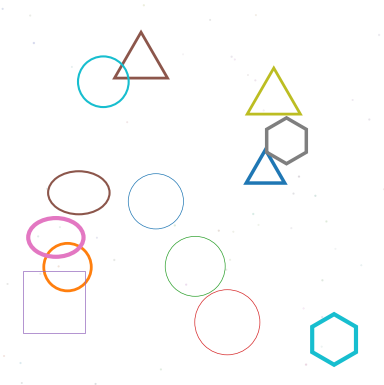[{"shape": "circle", "thickness": 0.5, "radius": 0.36, "center": [0.405, 0.477]}, {"shape": "triangle", "thickness": 2.5, "radius": 0.29, "center": [0.689, 0.553]}, {"shape": "circle", "thickness": 2, "radius": 0.31, "center": [0.175, 0.306]}, {"shape": "circle", "thickness": 0.5, "radius": 0.39, "center": [0.507, 0.308]}, {"shape": "circle", "thickness": 0.5, "radius": 0.42, "center": [0.59, 0.163]}, {"shape": "square", "thickness": 0.5, "radius": 0.41, "center": [0.14, 0.216]}, {"shape": "triangle", "thickness": 2, "radius": 0.4, "center": [0.366, 0.837]}, {"shape": "oval", "thickness": 1.5, "radius": 0.4, "center": [0.205, 0.499]}, {"shape": "oval", "thickness": 3, "radius": 0.36, "center": [0.145, 0.383]}, {"shape": "hexagon", "thickness": 2.5, "radius": 0.3, "center": [0.744, 0.634]}, {"shape": "triangle", "thickness": 2, "radius": 0.4, "center": [0.711, 0.743]}, {"shape": "hexagon", "thickness": 3, "radius": 0.33, "center": [0.868, 0.118]}, {"shape": "circle", "thickness": 1.5, "radius": 0.33, "center": [0.268, 0.788]}]